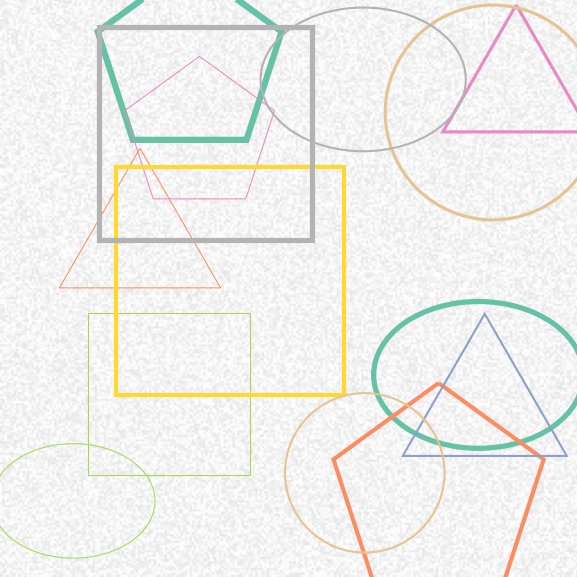[{"shape": "pentagon", "thickness": 3, "radius": 0.84, "center": [0.328, 0.892]}, {"shape": "oval", "thickness": 2.5, "radius": 0.91, "center": [0.829, 0.35]}, {"shape": "pentagon", "thickness": 2, "radius": 0.96, "center": [0.76, 0.144]}, {"shape": "triangle", "thickness": 0.5, "radius": 0.81, "center": [0.242, 0.581]}, {"shape": "triangle", "thickness": 1, "radius": 0.82, "center": [0.839, 0.292]}, {"shape": "pentagon", "thickness": 0.5, "radius": 0.68, "center": [0.345, 0.765]}, {"shape": "triangle", "thickness": 1.5, "radius": 0.73, "center": [0.894, 0.844]}, {"shape": "square", "thickness": 0.5, "radius": 0.7, "center": [0.292, 0.316]}, {"shape": "oval", "thickness": 0.5, "radius": 0.71, "center": [0.127, 0.132]}, {"shape": "square", "thickness": 2, "radius": 0.99, "center": [0.398, 0.513]}, {"shape": "circle", "thickness": 1, "radius": 0.69, "center": [0.632, 0.18]}, {"shape": "circle", "thickness": 1.5, "radius": 0.93, "center": [0.853, 0.804]}, {"shape": "oval", "thickness": 1, "radius": 0.89, "center": [0.629, 0.862]}, {"shape": "square", "thickness": 2.5, "radius": 0.92, "center": [0.356, 0.768]}]